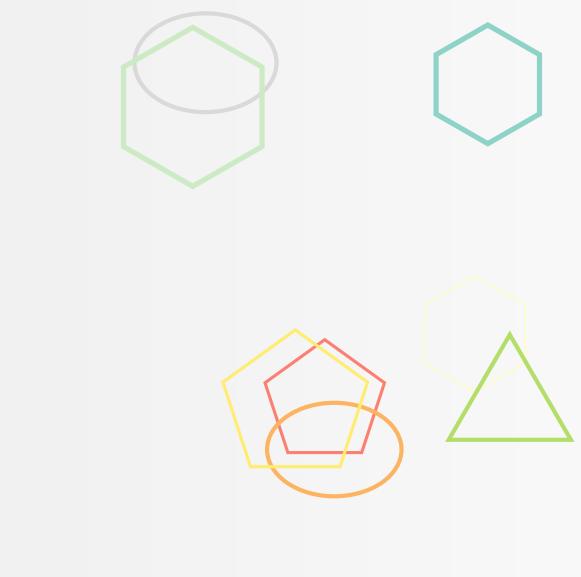[{"shape": "hexagon", "thickness": 2.5, "radius": 0.51, "center": [0.839, 0.853]}, {"shape": "hexagon", "thickness": 0.5, "radius": 0.5, "center": [0.817, 0.421]}, {"shape": "pentagon", "thickness": 1.5, "radius": 0.54, "center": [0.559, 0.303]}, {"shape": "oval", "thickness": 2, "radius": 0.58, "center": [0.575, 0.221]}, {"shape": "triangle", "thickness": 2, "radius": 0.61, "center": [0.877, 0.298]}, {"shape": "oval", "thickness": 2, "radius": 0.61, "center": [0.354, 0.89]}, {"shape": "hexagon", "thickness": 2.5, "radius": 0.69, "center": [0.332, 0.814]}, {"shape": "pentagon", "thickness": 1.5, "radius": 0.65, "center": [0.508, 0.297]}]